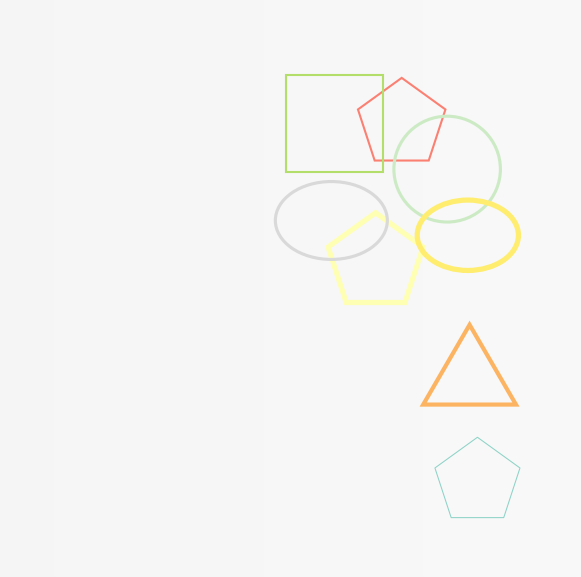[{"shape": "pentagon", "thickness": 0.5, "radius": 0.38, "center": [0.821, 0.165]}, {"shape": "pentagon", "thickness": 2.5, "radius": 0.43, "center": [0.646, 0.545]}, {"shape": "pentagon", "thickness": 1, "radius": 0.4, "center": [0.691, 0.785]}, {"shape": "triangle", "thickness": 2, "radius": 0.46, "center": [0.808, 0.345]}, {"shape": "square", "thickness": 1, "radius": 0.42, "center": [0.575, 0.786]}, {"shape": "oval", "thickness": 1.5, "radius": 0.48, "center": [0.57, 0.617]}, {"shape": "circle", "thickness": 1.5, "radius": 0.46, "center": [0.769, 0.706]}, {"shape": "oval", "thickness": 2.5, "radius": 0.44, "center": [0.805, 0.592]}]